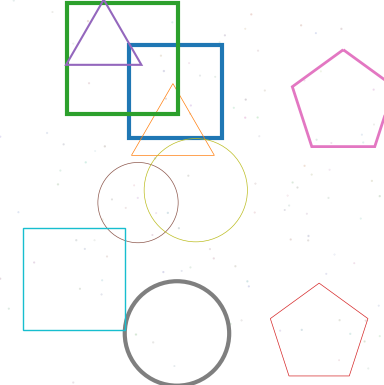[{"shape": "square", "thickness": 3, "radius": 0.61, "center": [0.455, 0.762]}, {"shape": "triangle", "thickness": 0.5, "radius": 0.62, "center": [0.449, 0.659]}, {"shape": "square", "thickness": 3, "radius": 0.72, "center": [0.319, 0.848]}, {"shape": "pentagon", "thickness": 0.5, "radius": 0.67, "center": [0.829, 0.131]}, {"shape": "triangle", "thickness": 1.5, "radius": 0.56, "center": [0.269, 0.888]}, {"shape": "circle", "thickness": 0.5, "radius": 0.52, "center": [0.358, 0.474]}, {"shape": "pentagon", "thickness": 2, "radius": 0.7, "center": [0.892, 0.732]}, {"shape": "circle", "thickness": 3, "radius": 0.68, "center": [0.46, 0.134]}, {"shape": "circle", "thickness": 0.5, "radius": 0.67, "center": [0.509, 0.506]}, {"shape": "square", "thickness": 1, "radius": 0.66, "center": [0.191, 0.276]}]